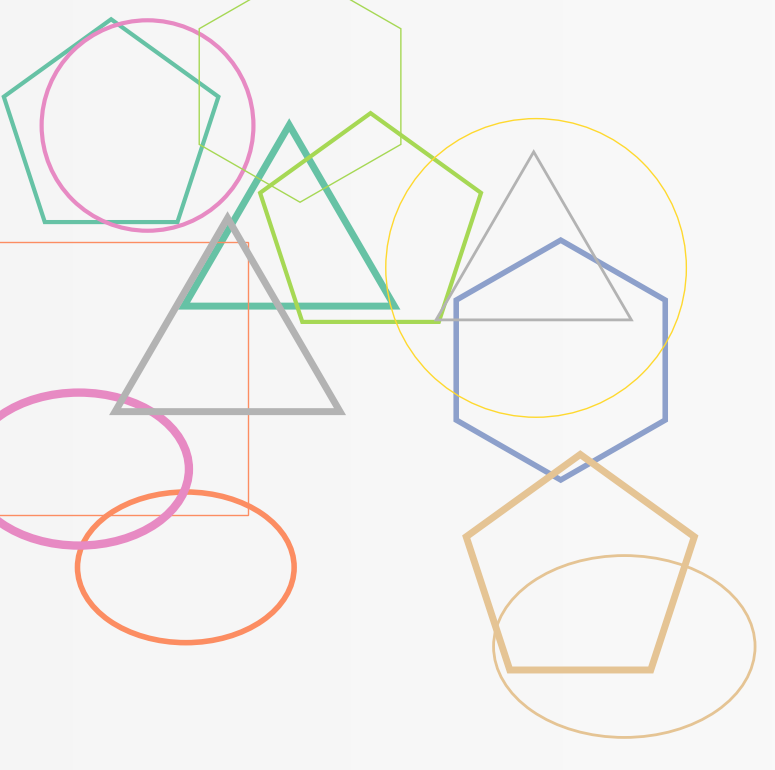[{"shape": "triangle", "thickness": 2.5, "radius": 0.78, "center": [0.373, 0.681]}, {"shape": "pentagon", "thickness": 1.5, "radius": 0.73, "center": [0.143, 0.829]}, {"shape": "oval", "thickness": 2, "radius": 0.7, "center": [0.24, 0.263]}, {"shape": "square", "thickness": 0.5, "radius": 0.89, "center": [0.142, 0.509]}, {"shape": "hexagon", "thickness": 2, "radius": 0.78, "center": [0.724, 0.532]}, {"shape": "circle", "thickness": 1.5, "radius": 0.68, "center": [0.19, 0.837]}, {"shape": "oval", "thickness": 3, "radius": 0.71, "center": [0.102, 0.391]}, {"shape": "hexagon", "thickness": 0.5, "radius": 0.75, "center": [0.387, 0.888]}, {"shape": "pentagon", "thickness": 1.5, "radius": 0.75, "center": [0.478, 0.703]}, {"shape": "circle", "thickness": 0.5, "radius": 0.97, "center": [0.692, 0.652]}, {"shape": "pentagon", "thickness": 2.5, "radius": 0.77, "center": [0.749, 0.255]}, {"shape": "oval", "thickness": 1, "radius": 0.84, "center": [0.806, 0.16]}, {"shape": "triangle", "thickness": 2.5, "radius": 0.84, "center": [0.294, 0.549]}, {"shape": "triangle", "thickness": 1, "radius": 0.73, "center": [0.689, 0.657]}]